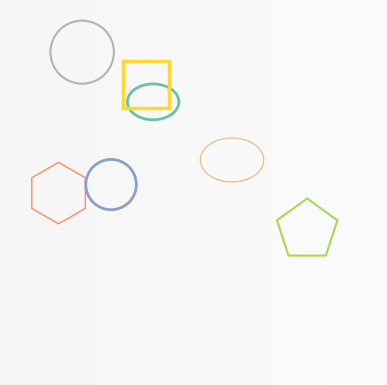[{"shape": "oval", "thickness": 2, "radius": 0.33, "center": [0.395, 0.735]}, {"shape": "hexagon", "thickness": 1, "radius": 0.4, "center": [0.151, 0.498]}, {"shape": "circle", "thickness": 2, "radius": 0.33, "center": [0.287, 0.521]}, {"shape": "pentagon", "thickness": 1.5, "radius": 0.41, "center": [0.793, 0.402]}, {"shape": "square", "thickness": 2.5, "radius": 0.3, "center": [0.377, 0.78]}, {"shape": "oval", "thickness": 1, "radius": 0.41, "center": [0.599, 0.584]}, {"shape": "circle", "thickness": 1.5, "radius": 0.41, "center": [0.212, 0.864]}]